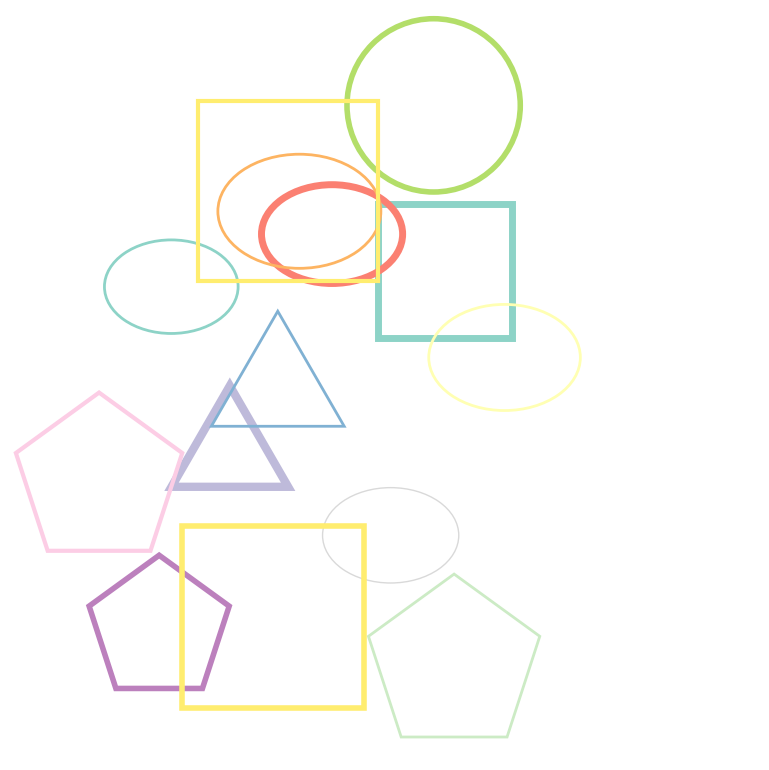[{"shape": "square", "thickness": 2.5, "radius": 0.44, "center": [0.578, 0.648]}, {"shape": "oval", "thickness": 1, "radius": 0.43, "center": [0.222, 0.628]}, {"shape": "oval", "thickness": 1, "radius": 0.49, "center": [0.655, 0.536]}, {"shape": "triangle", "thickness": 3, "radius": 0.44, "center": [0.298, 0.412]}, {"shape": "oval", "thickness": 2.5, "radius": 0.46, "center": [0.431, 0.696]}, {"shape": "triangle", "thickness": 1, "radius": 0.5, "center": [0.361, 0.496]}, {"shape": "oval", "thickness": 1, "radius": 0.53, "center": [0.389, 0.726]}, {"shape": "circle", "thickness": 2, "radius": 0.56, "center": [0.563, 0.863]}, {"shape": "pentagon", "thickness": 1.5, "radius": 0.57, "center": [0.129, 0.377]}, {"shape": "oval", "thickness": 0.5, "radius": 0.44, "center": [0.507, 0.305]}, {"shape": "pentagon", "thickness": 2, "radius": 0.48, "center": [0.207, 0.183]}, {"shape": "pentagon", "thickness": 1, "radius": 0.58, "center": [0.59, 0.137]}, {"shape": "square", "thickness": 1.5, "radius": 0.58, "center": [0.375, 0.752]}, {"shape": "square", "thickness": 2, "radius": 0.59, "center": [0.355, 0.199]}]